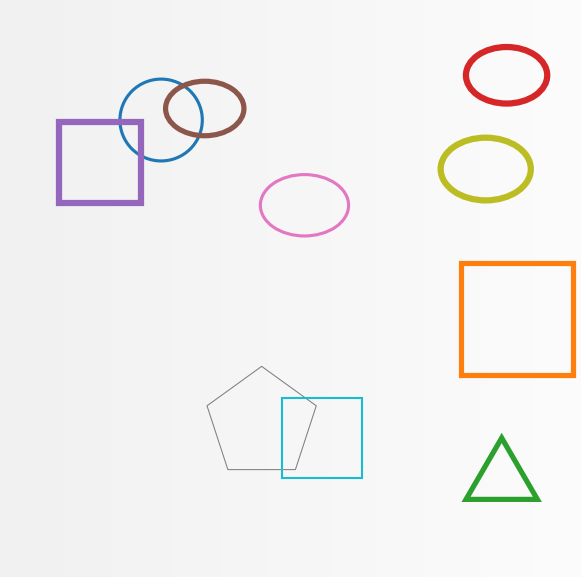[{"shape": "circle", "thickness": 1.5, "radius": 0.35, "center": [0.277, 0.791]}, {"shape": "square", "thickness": 2.5, "radius": 0.48, "center": [0.889, 0.447]}, {"shape": "triangle", "thickness": 2.5, "radius": 0.35, "center": [0.863, 0.17]}, {"shape": "oval", "thickness": 3, "radius": 0.35, "center": [0.872, 0.869]}, {"shape": "square", "thickness": 3, "radius": 0.35, "center": [0.172, 0.717]}, {"shape": "oval", "thickness": 2.5, "radius": 0.34, "center": [0.352, 0.811]}, {"shape": "oval", "thickness": 1.5, "radius": 0.38, "center": [0.524, 0.644]}, {"shape": "pentagon", "thickness": 0.5, "radius": 0.49, "center": [0.45, 0.266]}, {"shape": "oval", "thickness": 3, "radius": 0.39, "center": [0.836, 0.706]}, {"shape": "square", "thickness": 1, "radius": 0.34, "center": [0.554, 0.241]}]